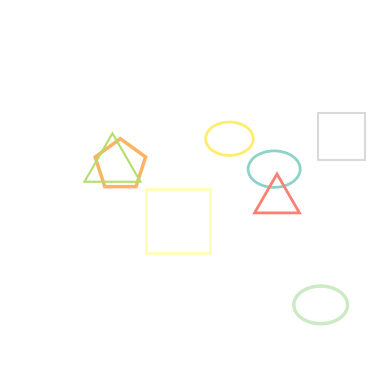[{"shape": "oval", "thickness": 2, "radius": 0.34, "center": [0.712, 0.561]}, {"shape": "square", "thickness": 2, "radius": 0.41, "center": [0.462, 0.426]}, {"shape": "triangle", "thickness": 2, "radius": 0.34, "center": [0.719, 0.481]}, {"shape": "pentagon", "thickness": 2.5, "radius": 0.34, "center": [0.313, 0.571]}, {"shape": "triangle", "thickness": 1.5, "radius": 0.42, "center": [0.292, 0.57]}, {"shape": "square", "thickness": 1.5, "radius": 0.31, "center": [0.887, 0.645]}, {"shape": "oval", "thickness": 2.5, "radius": 0.35, "center": [0.833, 0.208]}, {"shape": "oval", "thickness": 2, "radius": 0.31, "center": [0.596, 0.64]}]